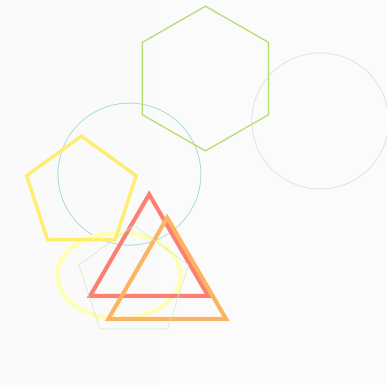[{"shape": "circle", "thickness": 0.5, "radius": 0.92, "center": [0.334, 0.548]}, {"shape": "oval", "thickness": 3, "radius": 0.8, "center": [0.307, 0.284]}, {"shape": "triangle", "thickness": 3, "radius": 0.88, "center": [0.385, 0.319]}, {"shape": "triangle", "thickness": 3, "radius": 0.88, "center": [0.432, 0.259]}, {"shape": "hexagon", "thickness": 1, "radius": 0.94, "center": [0.53, 0.796]}, {"shape": "circle", "thickness": 0.5, "radius": 0.88, "center": [0.826, 0.686]}, {"shape": "pentagon", "thickness": 0.5, "radius": 0.74, "center": [0.345, 0.266]}, {"shape": "pentagon", "thickness": 2.5, "radius": 0.74, "center": [0.21, 0.498]}]